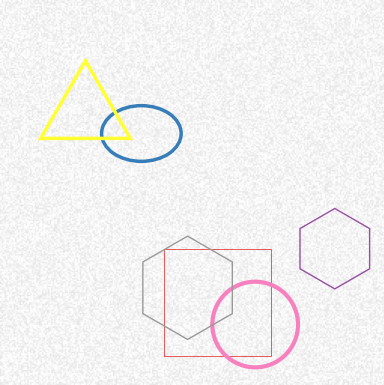[{"shape": "square", "thickness": 0.5, "radius": 0.7, "center": [0.564, 0.214]}, {"shape": "oval", "thickness": 2.5, "radius": 0.52, "center": [0.367, 0.653]}, {"shape": "hexagon", "thickness": 1, "radius": 0.52, "center": [0.87, 0.354]}, {"shape": "triangle", "thickness": 2.5, "radius": 0.67, "center": [0.222, 0.708]}, {"shape": "circle", "thickness": 3, "radius": 0.56, "center": [0.663, 0.157]}, {"shape": "hexagon", "thickness": 1, "radius": 0.67, "center": [0.487, 0.252]}]